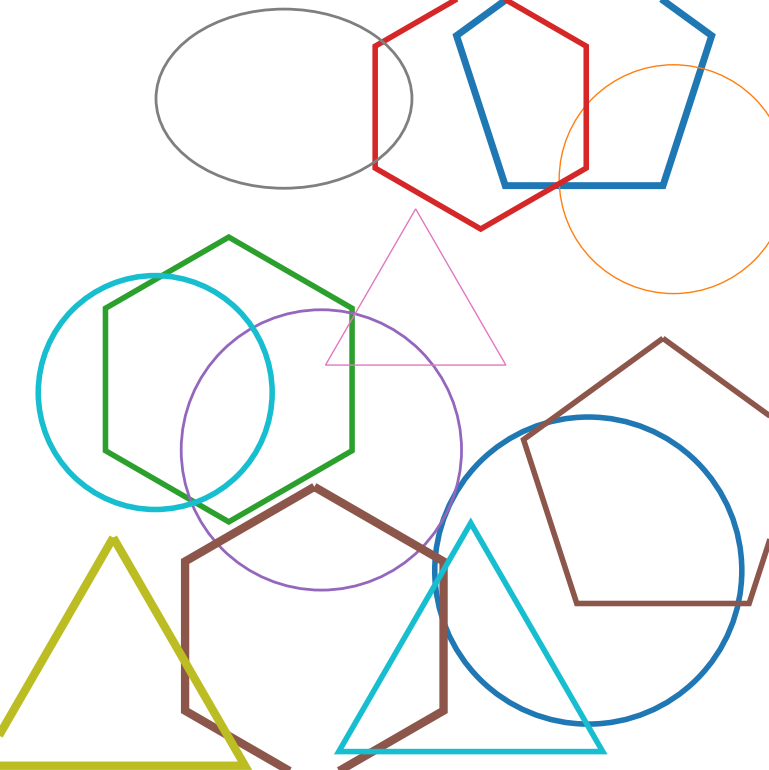[{"shape": "circle", "thickness": 2, "radius": 1.0, "center": [0.764, 0.259]}, {"shape": "pentagon", "thickness": 2.5, "radius": 0.87, "center": [0.759, 0.9]}, {"shape": "circle", "thickness": 0.5, "radius": 0.74, "center": [0.875, 0.767]}, {"shape": "hexagon", "thickness": 2, "radius": 0.92, "center": [0.297, 0.507]}, {"shape": "hexagon", "thickness": 2, "radius": 0.79, "center": [0.624, 0.861]}, {"shape": "circle", "thickness": 1, "radius": 0.91, "center": [0.417, 0.416]}, {"shape": "pentagon", "thickness": 2, "radius": 0.95, "center": [0.861, 0.37]}, {"shape": "hexagon", "thickness": 3, "radius": 0.97, "center": [0.408, 0.174]}, {"shape": "triangle", "thickness": 0.5, "radius": 0.68, "center": [0.54, 0.593]}, {"shape": "oval", "thickness": 1, "radius": 0.83, "center": [0.369, 0.872]}, {"shape": "triangle", "thickness": 3, "radius": 0.99, "center": [0.147, 0.104]}, {"shape": "triangle", "thickness": 2, "radius": 0.99, "center": [0.611, 0.123]}, {"shape": "circle", "thickness": 2, "radius": 0.76, "center": [0.202, 0.49]}]